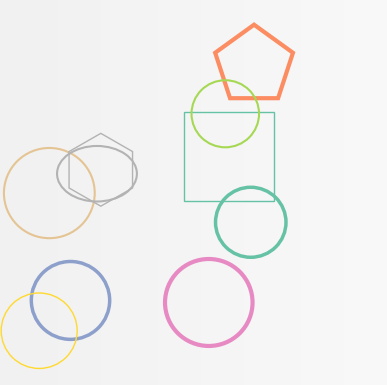[{"shape": "circle", "thickness": 2.5, "radius": 0.45, "center": [0.647, 0.423]}, {"shape": "square", "thickness": 1, "radius": 0.58, "center": [0.591, 0.594]}, {"shape": "pentagon", "thickness": 3, "radius": 0.53, "center": [0.656, 0.83]}, {"shape": "circle", "thickness": 2.5, "radius": 0.51, "center": [0.182, 0.22]}, {"shape": "circle", "thickness": 3, "radius": 0.56, "center": [0.539, 0.214]}, {"shape": "circle", "thickness": 1.5, "radius": 0.44, "center": [0.581, 0.705]}, {"shape": "circle", "thickness": 1, "radius": 0.49, "center": [0.101, 0.141]}, {"shape": "circle", "thickness": 1.5, "radius": 0.59, "center": [0.127, 0.499]}, {"shape": "oval", "thickness": 1.5, "radius": 0.52, "center": [0.25, 0.549]}, {"shape": "hexagon", "thickness": 1, "radius": 0.47, "center": [0.26, 0.559]}]